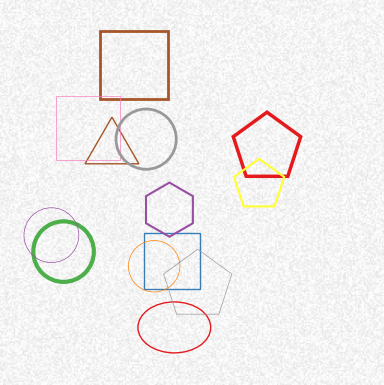[{"shape": "pentagon", "thickness": 2.5, "radius": 0.46, "center": [0.693, 0.617]}, {"shape": "oval", "thickness": 1, "radius": 0.47, "center": [0.453, 0.15]}, {"shape": "square", "thickness": 1, "radius": 0.36, "center": [0.446, 0.321]}, {"shape": "circle", "thickness": 3, "radius": 0.39, "center": [0.165, 0.346]}, {"shape": "circle", "thickness": 0.5, "radius": 0.36, "center": [0.134, 0.389]}, {"shape": "hexagon", "thickness": 1.5, "radius": 0.35, "center": [0.44, 0.455]}, {"shape": "circle", "thickness": 0.5, "radius": 0.33, "center": [0.4, 0.309]}, {"shape": "pentagon", "thickness": 1.5, "radius": 0.34, "center": [0.673, 0.519]}, {"shape": "triangle", "thickness": 1, "radius": 0.4, "center": [0.291, 0.615]}, {"shape": "square", "thickness": 2, "radius": 0.44, "center": [0.348, 0.831]}, {"shape": "square", "thickness": 0.5, "radius": 0.42, "center": [0.228, 0.668]}, {"shape": "circle", "thickness": 2, "radius": 0.39, "center": [0.38, 0.639]}, {"shape": "pentagon", "thickness": 0.5, "radius": 0.47, "center": [0.514, 0.259]}]